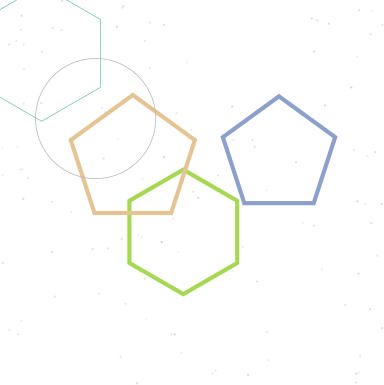[{"shape": "hexagon", "thickness": 0.5, "radius": 0.88, "center": [0.108, 0.861]}, {"shape": "pentagon", "thickness": 3, "radius": 0.77, "center": [0.725, 0.596]}, {"shape": "hexagon", "thickness": 3, "radius": 0.81, "center": [0.476, 0.398]}, {"shape": "pentagon", "thickness": 3, "radius": 0.85, "center": [0.345, 0.584]}, {"shape": "circle", "thickness": 0.5, "radius": 0.78, "center": [0.248, 0.692]}]